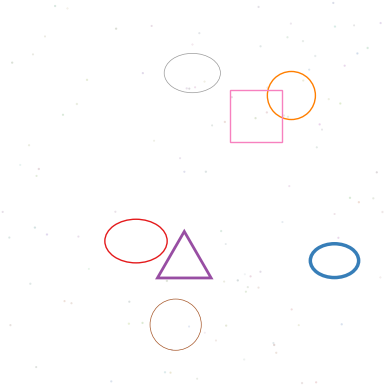[{"shape": "oval", "thickness": 1, "radius": 0.4, "center": [0.353, 0.374]}, {"shape": "oval", "thickness": 2.5, "radius": 0.31, "center": [0.869, 0.323]}, {"shape": "triangle", "thickness": 2, "radius": 0.4, "center": [0.479, 0.318]}, {"shape": "circle", "thickness": 1, "radius": 0.31, "center": [0.757, 0.752]}, {"shape": "circle", "thickness": 0.5, "radius": 0.33, "center": [0.456, 0.157]}, {"shape": "square", "thickness": 1, "radius": 0.34, "center": [0.665, 0.699]}, {"shape": "oval", "thickness": 0.5, "radius": 0.37, "center": [0.499, 0.81]}]